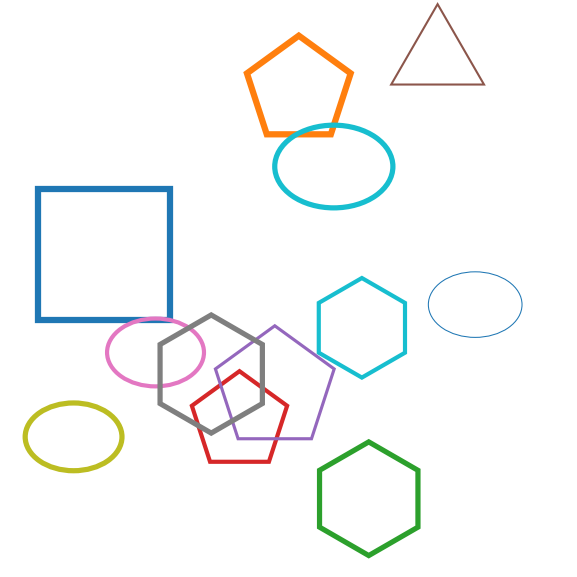[{"shape": "square", "thickness": 3, "radius": 0.57, "center": [0.18, 0.558]}, {"shape": "oval", "thickness": 0.5, "radius": 0.41, "center": [0.823, 0.472]}, {"shape": "pentagon", "thickness": 3, "radius": 0.47, "center": [0.517, 0.843]}, {"shape": "hexagon", "thickness": 2.5, "radius": 0.49, "center": [0.639, 0.136]}, {"shape": "pentagon", "thickness": 2, "radius": 0.43, "center": [0.415, 0.27]}, {"shape": "pentagon", "thickness": 1.5, "radius": 0.54, "center": [0.476, 0.327]}, {"shape": "triangle", "thickness": 1, "radius": 0.46, "center": [0.758, 0.899]}, {"shape": "oval", "thickness": 2, "radius": 0.42, "center": [0.269, 0.389]}, {"shape": "hexagon", "thickness": 2.5, "radius": 0.51, "center": [0.366, 0.351]}, {"shape": "oval", "thickness": 2.5, "radius": 0.42, "center": [0.127, 0.243]}, {"shape": "hexagon", "thickness": 2, "radius": 0.43, "center": [0.627, 0.432]}, {"shape": "oval", "thickness": 2.5, "radius": 0.51, "center": [0.578, 0.711]}]